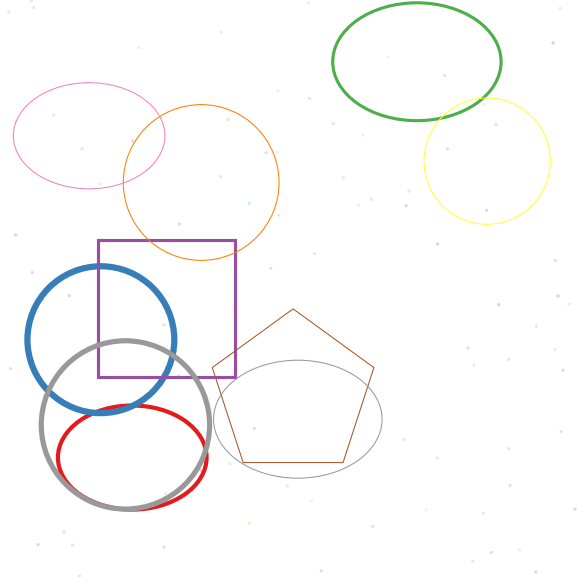[{"shape": "oval", "thickness": 2, "radius": 0.64, "center": [0.229, 0.207]}, {"shape": "circle", "thickness": 3, "radius": 0.64, "center": [0.175, 0.411]}, {"shape": "oval", "thickness": 1.5, "radius": 0.73, "center": [0.722, 0.892]}, {"shape": "square", "thickness": 1.5, "radius": 0.59, "center": [0.289, 0.465]}, {"shape": "circle", "thickness": 0.5, "radius": 0.67, "center": [0.348, 0.683]}, {"shape": "circle", "thickness": 0.5, "radius": 0.55, "center": [0.844, 0.72]}, {"shape": "pentagon", "thickness": 0.5, "radius": 0.74, "center": [0.508, 0.317]}, {"shape": "oval", "thickness": 0.5, "radius": 0.66, "center": [0.154, 0.764]}, {"shape": "oval", "thickness": 0.5, "radius": 0.73, "center": [0.516, 0.273]}, {"shape": "circle", "thickness": 2.5, "radius": 0.73, "center": [0.217, 0.263]}]